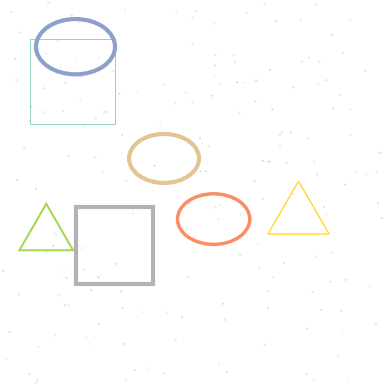[{"shape": "square", "thickness": 0.5, "radius": 0.55, "center": [0.188, 0.788]}, {"shape": "oval", "thickness": 2.5, "radius": 0.47, "center": [0.555, 0.431]}, {"shape": "oval", "thickness": 3, "radius": 0.51, "center": [0.196, 0.879]}, {"shape": "triangle", "thickness": 1.5, "radius": 0.4, "center": [0.12, 0.39]}, {"shape": "triangle", "thickness": 1, "radius": 0.46, "center": [0.775, 0.438]}, {"shape": "oval", "thickness": 3, "radius": 0.45, "center": [0.426, 0.588]}, {"shape": "square", "thickness": 3, "radius": 0.5, "center": [0.297, 0.362]}]